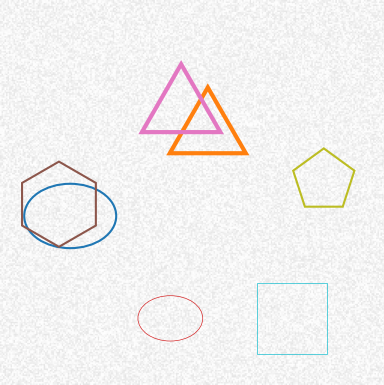[{"shape": "oval", "thickness": 1.5, "radius": 0.6, "center": [0.182, 0.439]}, {"shape": "triangle", "thickness": 3, "radius": 0.57, "center": [0.54, 0.659]}, {"shape": "oval", "thickness": 0.5, "radius": 0.42, "center": [0.442, 0.173]}, {"shape": "hexagon", "thickness": 1.5, "radius": 0.55, "center": [0.153, 0.47]}, {"shape": "triangle", "thickness": 3, "radius": 0.59, "center": [0.471, 0.716]}, {"shape": "pentagon", "thickness": 1.5, "radius": 0.42, "center": [0.841, 0.531]}, {"shape": "square", "thickness": 0.5, "radius": 0.46, "center": [0.759, 0.173]}]